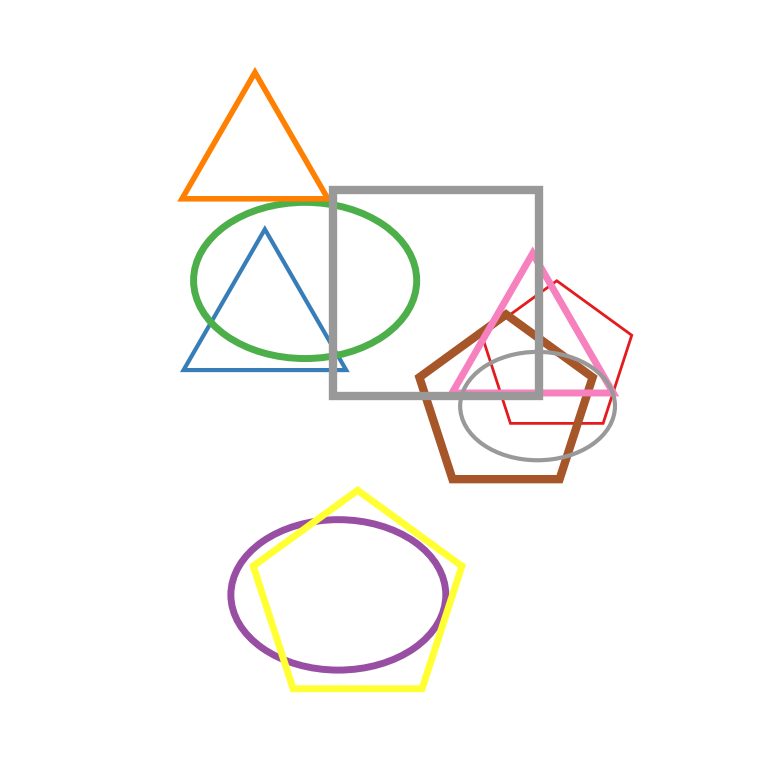[{"shape": "pentagon", "thickness": 1, "radius": 0.51, "center": [0.723, 0.533]}, {"shape": "triangle", "thickness": 1.5, "radius": 0.61, "center": [0.344, 0.58]}, {"shape": "oval", "thickness": 2.5, "radius": 0.72, "center": [0.396, 0.636]}, {"shape": "oval", "thickness": 2.5, "radius": 0.7, "center": [0.439, 0.227]}, {"shape": "triangle", "thickness": 2, "radius": 0.55, "center": [0.331, 0.797]}, {"shape": "pentagon", "thickness": 2.5, "radius": 0.71, "center": [0.464, 0.221]}, {"shape": "pentagon", "thickness": 3, "radius": 0.59, "center": [0.657, 0.473]}, {"shape": "triangle", "thickness": 2.5, "radius": 0.6, "center": [0.692, 0.55]}, {"shape": "square", "thickness": 3, "radius": 0.67, "center": [0.566, 0.62]}, {"shape": "oval", "thickness": 1.5, "radius": 0.5, "center": [0.698, 0.473]}]